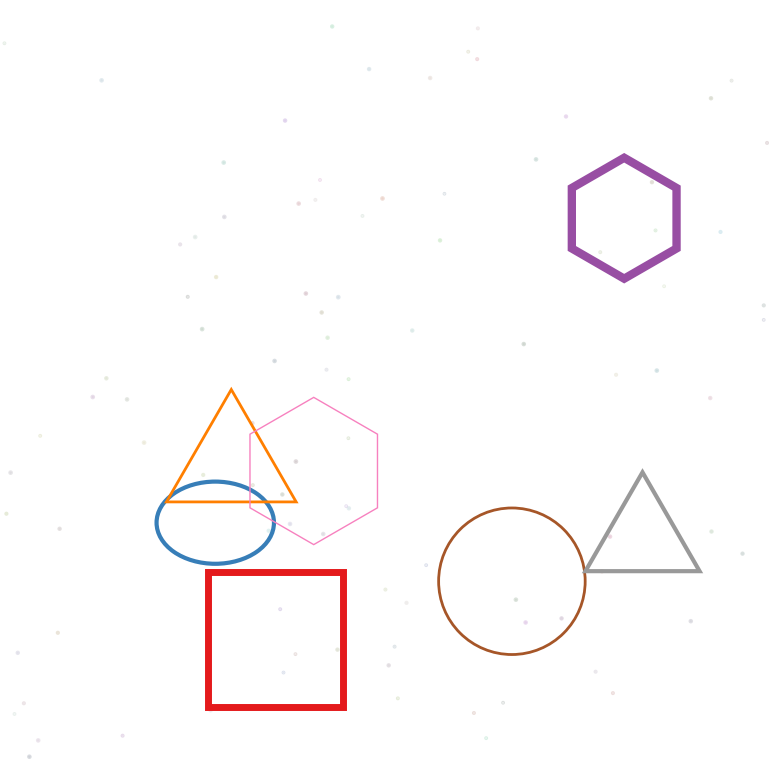[{"shape": "square", "thickness": 2.5, "radius": 0.44, "center": [0.358, 0.169]}, {"shape": "oval", "thickness": 1.5, "radius": 0.38, "center": [0.28, 0.321]}, {"shape": "hexagon", "thickness": 3, "radius": 0.39, "center": [0.811, 0.717]}, {"shape": "triangle", "thickness": 1, "radius": 0.49, "center": [0.3, 0.397]}, {"shape": "circle", "thickness": 1, "radius": 0.48, "center": [0.665, 0.245]}, {"shape": "hexagon", "thickness": 0.5, "radius": 0.48, "center": [0.407, 0.388]}, {"shape": "triangle", "thickness": 1.5, "radius": 0.43, "center": [0.834, 0.301]}]